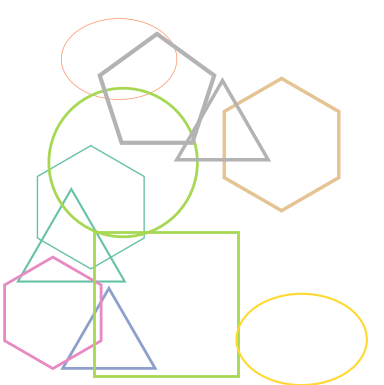[{"shape": "hexagon", "thickness": 1, "radius": 0.8, "center": [0.236, 0.462]}, {"shape": "triangle", "thickness": 1.5, "radius": 0.8, "center": [0.185, 0.349]}, {"shape": "oval", "thickness": 0.5, "radius": 0.75, "center": [0.309, 0.847]}, {"shape": "triangle", "thickness": 2, "radius": 0.69, "center": [0.283, 0.113]}, {"shape": "hexagon", "thickness": 2, "radius": 0.72, "center": [0.137, 0.187]}, {"shape": "square", "thickness": 2, "radius": 0.93, "center": [0.431, 0.211]}, {"shape": "circle", "thickness": 2, "radius": 0.96, "center": [0.32, 0.578]}, {"shape": "oval", "thickness": 1.5, "radius": 0.85, "center": [0.784, 0.118]}, {"shape": "hexagon", "thickness": 2.5, "radius": 0.86, "center": [0.731, 0.624]}, {"shape": "pentagon", "thickness": 3, "radius": 0.78, "center": [0.408, 0.756]}, {"shape": "triangle", "thickness": 2.5, "radius": 0.69, "center": [0.578, 0.654]}]